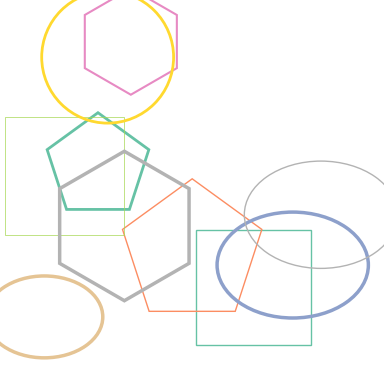[{"shape": "square", "thickness": 1, "radius": 0.75, "center": [0.659, 0.253]}, {"shape": "pentagon", "thickness": 2, "radius": 0.69, "center": [0.255, 0.568]}, {"shape": "pentagon", "thickness": 1, "radius": 0.95, "center": [0.499, 0.345]}, {"shape": "oval", "thickness": 2.5, "radius": 0.98, "center": [0.76, 0.312]}, {"shape": "hexagon", "thickness": 1.5, "radius": 0.69, "center": [0.34, 0.892]}, {"shape": "square", "thickness": 0.5, "radius": 0.77, "center": [0.168, 0.543]}, {"shape": "circle", "thickness": 2, "radius": 0.86, "center": [0.28, 0.852]}, {"shape": "oval", "thickness": 2.5, "radius": 0.76, "center": [0.115, 0.177]}, {"shape": "hexagon", "thickness": 2.5, "radius": 0.97, "center": [0.323, 0.413]}, {"shape": "oval", "thickness": 1, "radius": 1.0, "center": [0.834, 0.442]}]